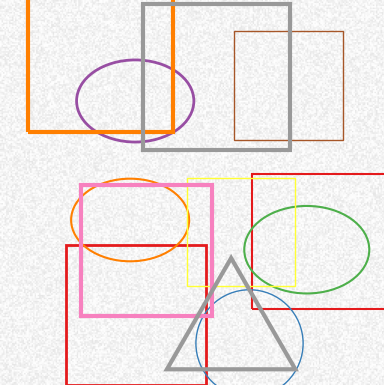[{"shape": "square", "thickness": 2, "radius": 0.91, "center": [0.352, 0.183]}, {"shape": "square", "thickness": 1.5, "radius": 0.87, "center": [0.83, 0.373]}, {"shape": "circle", "thickness": 1, "radius": 0.7, "center": [0.648, 0.108]}, {"shape": "oval", "thickness": 1.5, "radius": 0.81, "center": [0.797, 0.351]}, {"shape": "oval", "thickness": 2, "radius": 0.76, "center": [0.351, 0.738]}, {"shape": "oval", "thickness": 1.5, "radius": 0.77, "center": [0.338, 0.429]}, {"shape": "square", "thickness": 3, "radius": 0.94, "center": [0.262, 0.846]}, {"shape": "square", "thickness": 1, "radius": 0.7, "center": [0.626, 0.397]}, {"shape": "square", "thickness": 1, "radius": 0.71, "center": [0.749, 0.777]}, {"shape": "square", "thickness": 3, "radius": 0.85, "center": [0.382, 0.349]}, {"shape": "square", "thickness": 3, "radius": 0.95, "center": [0.563, 0.8]}, {"shape": "triangle", "thickness": 3, "radius": 0.96, "center": [0.6, 0.137]}]